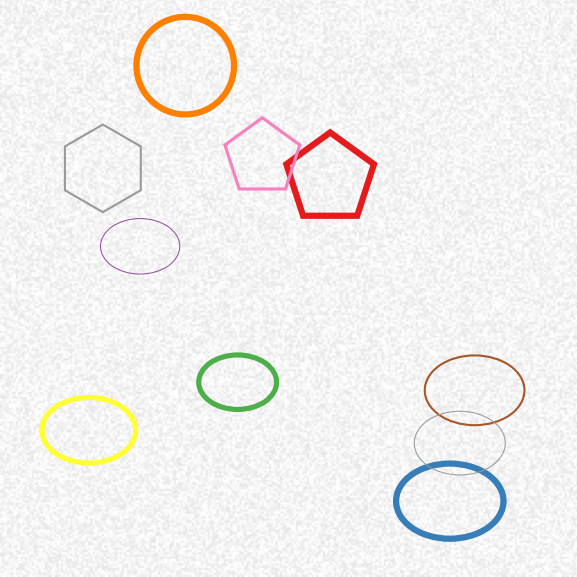[{"shape": "pentagon", "thickness": 3, "radius": 0.4, "center": [0.572, 0.69]}, {"shape": "oval", "thickness": 3, "radius": 0.46, "center": [0.779, 0.131]}, {"shape": "oval", "thickness": 2.5, "radius": 0.34, "center": [0.412, 0.337]}, {"shape": "oval", "thickness": 0.5, "radius": 0.34, "center": [0.243, 0.573]}, {"shape": "circle", "thickness": 3, "radius": 0.42, "center": [0.321, 0.885]}, {"shape": "oval", "thickness": 2.5, "radius": 0.41, "center": [0.154, 0.254]}, {"shape": "oval", "thickness": 1, "radius": 0.43, "center": [0.822, 0.323]}, {"shape": "pentagon", "thickness": 1.5, "radius": 0.34, "center": [0.454, 0.727]}, {"shape": "oval", "thickness": 0.5, "radius": 0.39, "center": [0.796, 0.232]}, {"shape": "hexagon", "thickness": 1, "radius": 0.38, "center": [0.178, 0.708]}]